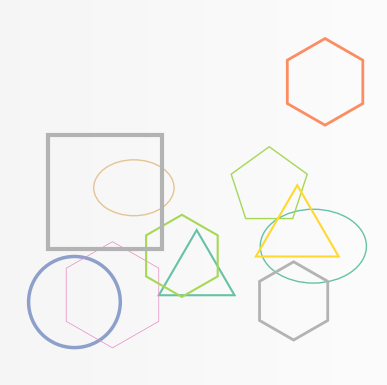[{"shape": "oval", "thickness": 1, "radius": 0.68, "center": [0.809, 0.361]}, {"shape": "triangle", "thickness": 1.5, "radius": 0.56, "center": [0.508, 0.29]}, {"shape": "hexagon", "thickness": 2, "radius": 0.56, "center": [0.839, 0.787]}, {"shape": "circle", "thickness": 2.5, "radius": 0.59, "center": [0.192, 0.215]}, {"shape": "hexagon", "thickness": 0.5, "radius": 0.69, "center": [0.29, 0.234]}, {"shape": "pentagon", "thickness": 1, "radius": 0.52, "center": [0.695, 0.516]}, {"shape": "hexagon", "thickness": 1.5, "radius": 0.53, "center": [0.469, 0.335]}, {"shape": "triangle", "thickness": 1.5, "radius": 0.62, "center": [0.767, 0.395]}, {"shape": "oval", "thickness": 1, "radius": 0.52, "center": [0.346, 0.512]}, {"shape": "hexagon", "thickness": 2, "radius": 0.51, "center": [0.758, 0.218]}, {"shape": "square", "thickness": 3, "radius": 0.73, "center": [0.272, 0.501]}]